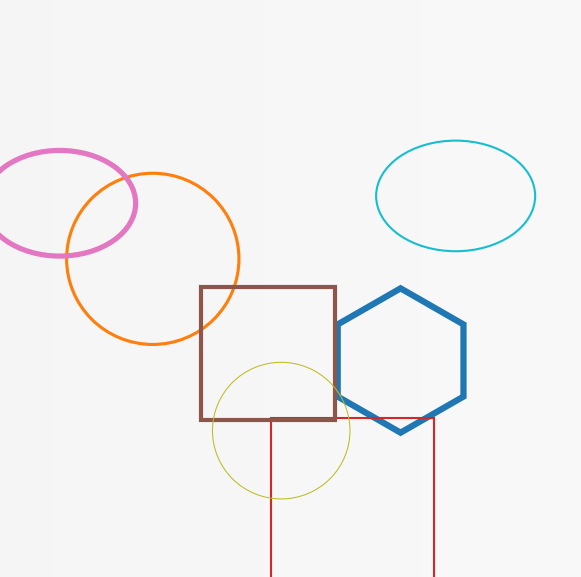[{"shape": "hexagon", "thickness": 3, "radius": 0.62, "center": [0.689, 0.375]}, {"shape": "circle", "thickness": 1.5, "radius": 0.74, "center": [0.263, 0.551]}, {"shape": "square", "thickness": 1, "radius": 0.7, "center": [0.607, 0.135]}, {"shape": "square", "thickness": 2, "radius": 0.58, "center": [0.461, 0.387]}, {"shape": "oval", "thickness": 2.5, "radius": 0.65, "center": [0.103, 0.647]}, {"shape": "circle", "thickness": 0.5, "radius": 0.59, "center": [0.484, 0.253]}, {"shape": "oval", "thickness": 1, "radius": 0.68, "center": [0.784, 0.66]}]